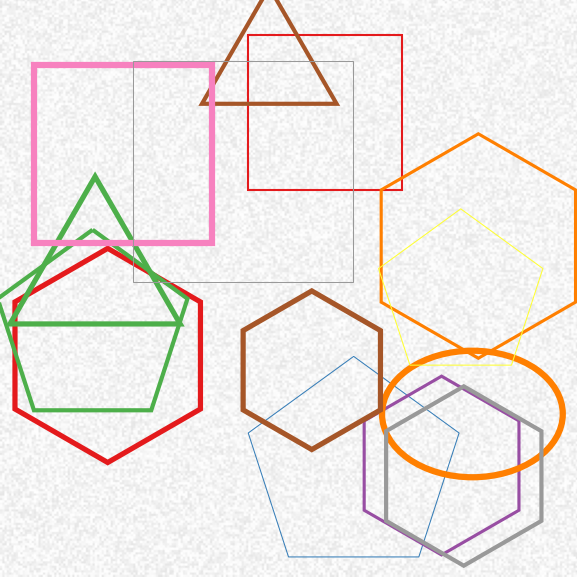[{"shape": "hexagon", "thickness": 2.5, "radius": 0.93, "center": [0.187, 0.384]}, {"shape": "square", "thickness": 1, "radius": 0.67, "center": [0.563, 0.805]}, {"shape": "pentagon", "thickness": 0.5, "radius": 0.96, "center": [0.612, 0.19]}, {"shape": "pentagon", "thickness": 2, "radius": 0.86, "center": [0.16, 0.428]}, {"shape": "triangle", "thickness": 2.5, "radius": 0.85, "center": [0.165, 0.523]}, {"shape": "hexagon", "thickness": 1.5, "radius": 0.77, "center": [0.765, 0.193]}, {"shape": "hexagon", "thickness": 1.5, "radius": 0.97, "center": [0.828, 0.573]}, {"shape": "oval", "thickness": 3, "radius": 0.78, "center": [0.818, 0.282]}, {"shape": "pentagon", "thickness": 0.5, "radius": 0.75, "center": [0.798, 0.488]}, {"shape": "triangle", "thickness": 2, "radius": 0.67, "center": [0.466, 0.887]}, {"shape": "hexagon", "thickness": 2.5, "radius": 0.69, "center": [0.54, 0.358]}, {"shape": "square", "thickness": 3, "radius": 0.77, "center": [0.213, 0.733]}, {"shape": "square", "thickness": 0.5, "radius": 0.96, "center": [0.421, 0.703]}, {"shape": "hexagon", "thickness": 2, "radius": 0.78, "center": [0.803, 0.175]}]